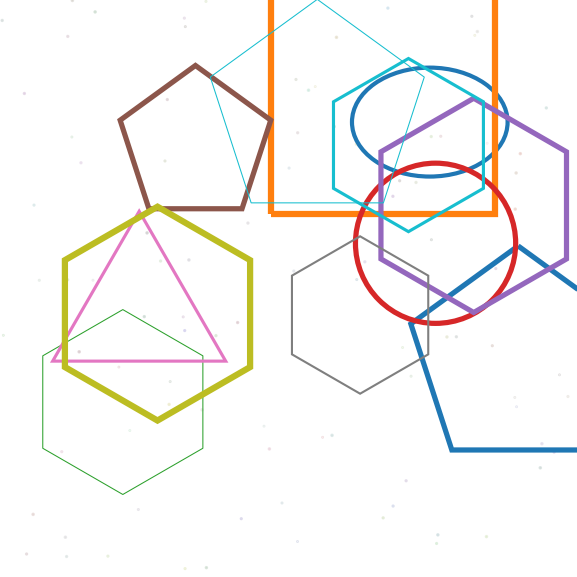[{"shape": "pentagon", "thickness": 2.5, "radius": 0.98, "center": [0.897, 0.378]}, {"shape": "oval", "thickness": 2, "radius": 0.67, "center": [0.744, 0.788]}, {"shape": "square", "thickness": 3, "radius": 0.97, "center": [0.663, 0.823]}, {"shape": "hexagon", "thickness": 0.5, "radius": 0.8, "center": [0.213, 0.303]}, {"shape": "circle", "thickness": 2.5, "radius": 0.69, "center": [0.754, 0.578]}, {"shape": "hexagon", "thickness": 2.5, "radius": 0.93, "center": [0.82, 0.644]}, {"shape": "pentagon", "thickness": 2.5, "radius": 0.69, "center": [0.338, 0.749]}, {"shape": "triangle", "thickness": 1.5, "radius": 0.86, "center": [0.241, 0.46]}, {"shape": "hexagon", "thickness": 1, "radius": 0.68, "center": [0.624, 0.454]}, {"shape": "hexagon", "thickness": 3, "radius": 0.93, "center": [0.273, 0.456]}, {"shape": "hexagon", "thickness": 1.5, "radius": 0.75, "center": [0.707, 0.748]}, {"shape": "pentagon", "thickness": 0.5, "radius": 0.97, "center": [0.549, 0.805]}]